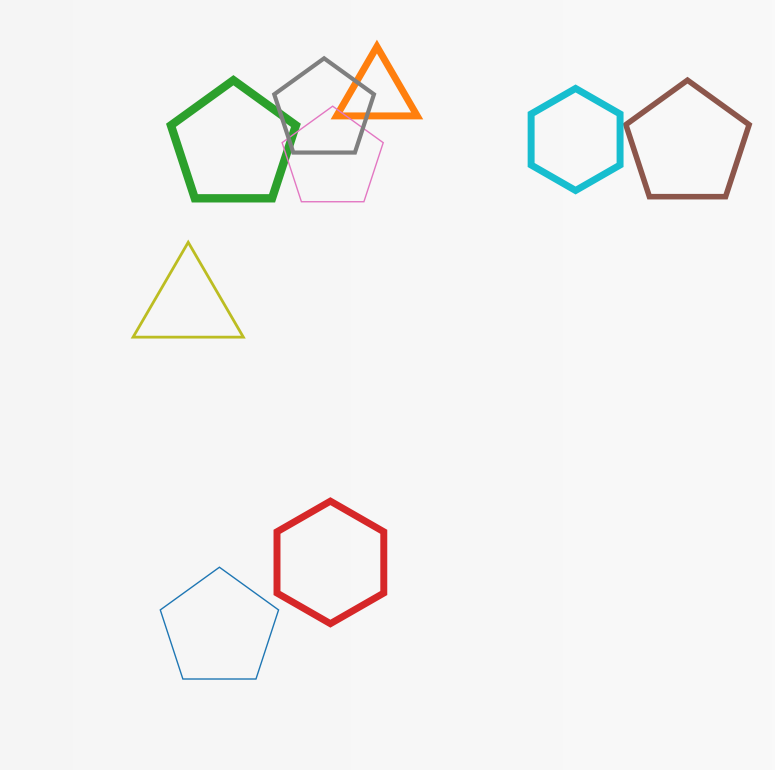[{"shape": "pentagon", "thickness": 0.5, "radius": 0.4, "center": [0.283, 0.183]}, {"shape": "triangle", "thickness": 2.5, "radius": 0.3, "center": [0.486, 0.879]}, {"shape": "pentagon", "thickness": 3, "radius": 0.42, "center": [0.301, 0.811]}, {"shape": "hexagon", "thickness": 2.5, "radius": 0.4, "center": [0.426, 0.27]}, {"shape": "pentagon", "thickness": 2, "radius": 0.42, "center": [0.887, 0.812]}, {"shape": "pentagon", "thickness": 0.5, "radius": 0.34, "center": [0.429, 0.793]}, {"shape": "pentagon", "thickness": 1.5, "radius": 0.34, "center": [0.418, 0.857]}, {"shape": "triangle", "thickness": 1, "radius": 0.41, "center": [0.243, 0.603]}, {"shape": "hexagon", "thickness": 2.5, "radius": 0.33, "center": [0.743, 0.819]}]